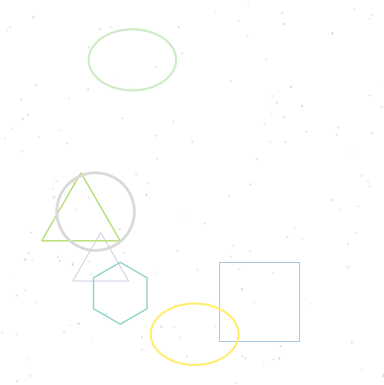[{"shape": "hexagon", "thickness": 1, "radius": 0.4, "center": [0.312, 0.238]}, {"shape": "triangle", "thickness": 0.5, "radius": 0.42, "center": [0.262, 0.312]}, {"shape": "square", "thickness": 0.5, "radius": 0.52, "center": [0.672, 0.217]}, {"shape": "triangle", "thickness": 1, "radius": 0.59, "center": [0.21, 0.433]}, {"shape": "circle", "thickness": 2, "radius": 0.5, "center": [0.248, 0.45]}, {"shape": "oval", "thickness": 1.5, "radius": 0.57, "center": [0.344, 0.845]}, {"shape": "oval", "thickness": 1.5, "radius": 0.57, "center": [0.506, 0.132]}]